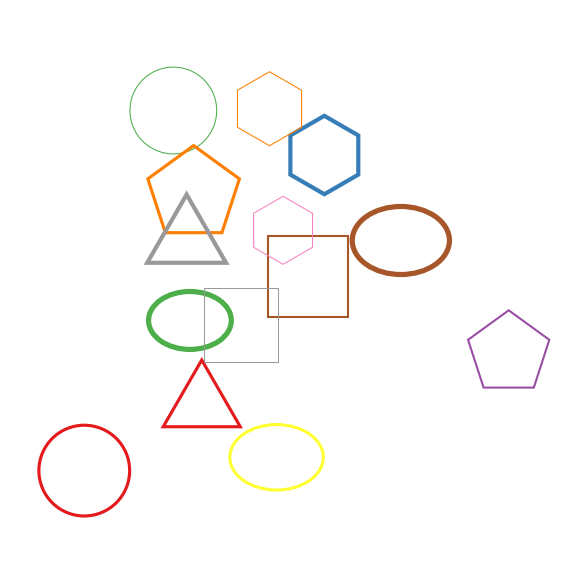[{"shape": "triangle", "thickness": 1.5, "radius": 0.39, "center": [0.349, 0.299]}, {"shape": "circle", "thickness": 1.5, "radius": 0.39, "center": [0.146, 0.184]}, {"shape": "hexagon", "thickness": 2, "radius": 0.34, "center": [0.562, 0.731]}, {"shape": "circle", "thickness": 0.5, "radius": 0.38, "center": [0.3, 0.808]}, {"shape": "oval", "thickness": 2.5, "radius": 0.36, "center": [0.329, 0.444]}, {"shape": "pentagon", "thickness": 1, "radius": 0.37, "center": [0.881, 0.388]}, {"shape": "hexagon", "thickness": 0.5, "radius": 0.32, "center": [0.467, 0.811]}, {"shape": "pentagon", "thickness": 1.5, "radius": 0.42, "center": [0.335, 0.664]}, {"shape": "oval", "thickness": 1.5, "radius": 0.4, "center": [0.479, 0.207]}, {"shape": "square", "thickness": 1, "radius": 0.35, "center": [0.533, 0.52]}, {"shape": "oval", "thickness": 2.5, "radius": 0.42, "center": [0.694, 0.583]}, {"shape": "hexagon", "thickness": 0.5, "radius": 0.29, "center": [0.49, 0.6]}, {"shape": "square", "thickness": 0.5, "radius": 0.32, "center": [0.417, 0.436]}, {"shape": "triangle", "thickness": 2, "radius": 0.39, "center": [0.323, 0.583]}]